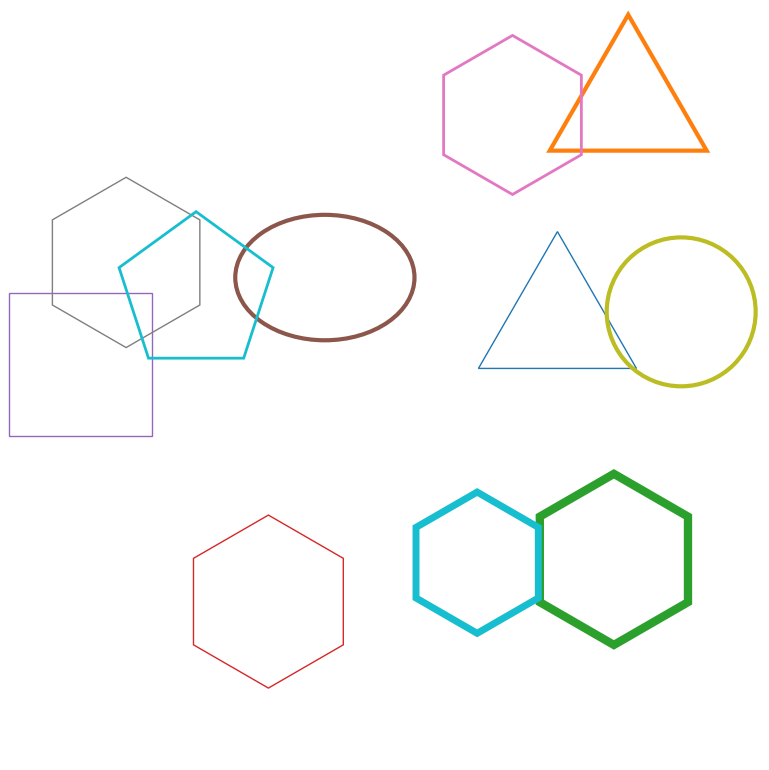[{"shape": "triangle", "thickness": 0.5, "radius": 0.59, "center": [0.724, 0.581]}, {"shape": "triangle", "thickness": 1.5, "radius": 0.59, "center": [0.816, 0.863]}, {"shape": "hexagon", "thickness": 3, "radius": 0.56, "center": [0.797, 0.274]}, {"shape": "hexagon", "thickness": 0.5, "radius": 0.56, "center": [0.349, 0.219]}, {"shape": "square", "thickness": 0.5, "radius": 0.46, "center": [0.104, 0.527]}, {"shape": "oval", "thickness": 1.5, "radius": 0.58, "center": [0.422, 0.64]}, {"shape": "hexagon", "thickness": 1, "radius": 0.52, "center": [0.666, 0.851]}, {"shape": "hexagon", "thickness": 0.5, "radius": 0.55, "center": [0.164, 0.659]}, {"shape": "circle", "thickness": 1.5, "radius": 0.48, "center": [0.885, 0.595]}, {"shape": "hexagon", "thickness": 2.5, "radius": 0.46, "center": [0.62, 0.269]}, {"shape": "pentagon", "thickness": 1, "radius": 0.53, "center": [0.255, 0.62]}]